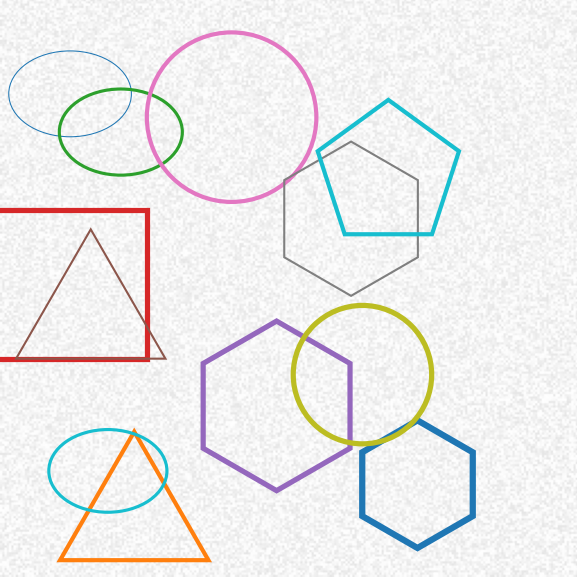[{"shape": "hexagon", "thickness": 3, "radius": 0.55, "center": [0.723, 0.161]}, {"shape": "oval", "thickness": 0.5, "radius": 0.53, "center": [0.121, 0.837]}, {"shape": "triangle", "thickness": 2, "radius": 0.74, "center": [0.232, 0.103]}, {"shape": "oval", "thickness": 1.5, "radius": 0.53, "center": [0.209, 0.77]}, {"shape": "square", "thickness": 2.5, "radius": 0.64, "center": [0.125, 0.506]}, {"shape": "hexagon", "thickness": 2.5, "radius": 0.73, "center": [0.479, 0.296]}, {"shape": "triangle", "thickness": 1, "radius": 0.75, "center": [0.157, 0.453]}, {"shape": "circle", "thickness": 2, "radius": 0.73, "center": [0.401, 0.796]}, {"shape": "hexagon", "thickness": 1, "radius": 0.67, "center": [0.608, 0.62]}, {"shape": "circle", "thickness": 2.5, "radius": 0.6, "center": [0.628, 0.35]}, {"shape": "oval", "thickness": 1.5, "radius": 0.51, "center": [0.187, 0.184]}, {"shape": "pentagon", "thickness": 2, "radius": 0.64, "center": [0.672, 0.698]}]